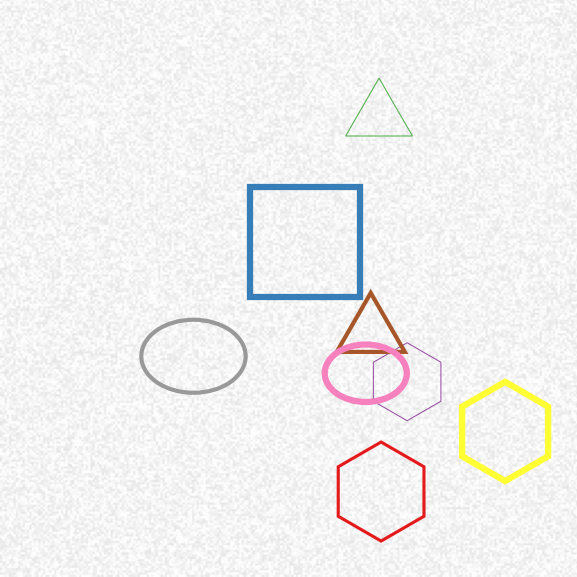[{"shape": "hexagon", "thickness": 1.5, "radius": 0.43, "center": [0.66, 0.148]}, {"shape": "square", "thickness": 3, "radius": 0.47, "center": [0.528, 0.58]}, {"shape": "triangle", "thickness": 0.5, "radius": 0.33, "center": [0.656, 0.797]}, {"shape": "hexagon", "thickness": 0.5, "radius": 0.34, "center": [0.705, 0.338]}, {"shape": "hexagon", "thickness": 3, "radius": 0.43, "center": [0.875, 0.252]}, {"shape": "triangle", "thickness": 2, "radius": 0.34, "center": [0.642, 0.424]}, {"shape": "oval", "thickness": 3, "radius": 0.36, "center": [0.633, 0.353]}, {"shape": "oval", "thickness": 2, "radius": 0.45, "center": [0.335, 0.382]}]